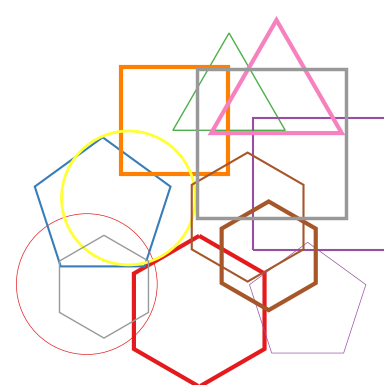[{"shape": "circle", "thickness": 0.5, "radius": 0.91, "center": [0.225, 0.262]}, {"shape": "hexagon", "thickness": 3, "radius": 0.98, "center": [0.517, 0.192]}, {"shape": "pentagon", "thickness": 1.5, "radius": 0.93, "center": [0.267, 0.458]}, {"shape": "triangle", "thickness": 1, "radius": 0.84, "center": [0.595, 0.746]}, {"shape": "pentagon", "thickness": 0.5, "radius": 0.79, "center": [0.799, 0.212]}, {"shape": "square", "thickness": 1.5, "radius": 0.86, "center": [0.829, 0.521]}, {"shape": "square", "thickness": 3, "radius": 0.69, "center": [0.452, 0.688]}, {"shape": "circle", "thickness": 2, "radius": 0.87, "center": [0.334, 0.486]}, {"shape": "hexagon", "thickness": 1.5, "radius": 0.84, "center": [0.643, 0.436]}, {"shape": "hexagon", "thickness": 3, "radius": 0.71, "center": [0.698, 0.336]}, {"shape": "triangle", "thickness": 3, "radius": 0.98, "center": [0.718, 0.752]}, {"shape": "hexagon", "thickness": 1, "radius": 0.67, "center": [0.27, 0.255]}, {"shape": "square", "thickness": 2.5, "radius": 0.97, "center": [0.706, 0.628]}]